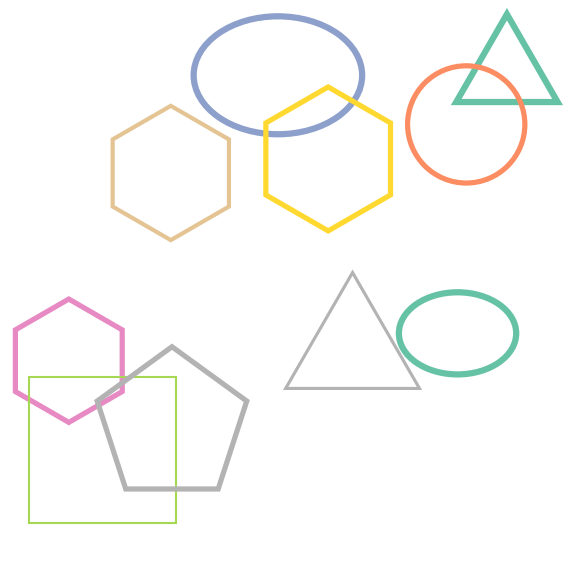[{"shape": "triangle", "thickness": 3, "radius": 0.51, "center": [0.878, 0.873]}, {"shape": "oval", "thickness": 3, "radius": 0.51, "center": [0.792, 0.422]}, {"shape": "circle", "thickness": 2.5, "radius": 0.51, "center": [0.807, 0.784]}, {"shape": "oval", "thickness": 3, "radius": 0.73, "center": [0.481, 0.869]}, {"shape": "hexagon", "thickness": 2.5, "radius": 0.53, "center": [0.119, 0.375]}, {"shape": "square", "thickness": 1, "radius": 0.64, "center": [0.177, 0.22]}, {"shape": "hexagon", "thickness": 2.5, "radius": 0.62, "center": [0.568, 0.724]}, {"shape": "hexagon", "thickness": 2, "radius": 0.58, "center": [0.296, 0.7]}, {"shape": "pentagon", "thickness": 2.5, "radius": 0.68, "center": [0.298, 0.263]}, {"shape": "triangle", "thickness": 1.5, "radius": 0.67, "center": [0.611, 0.393]}]